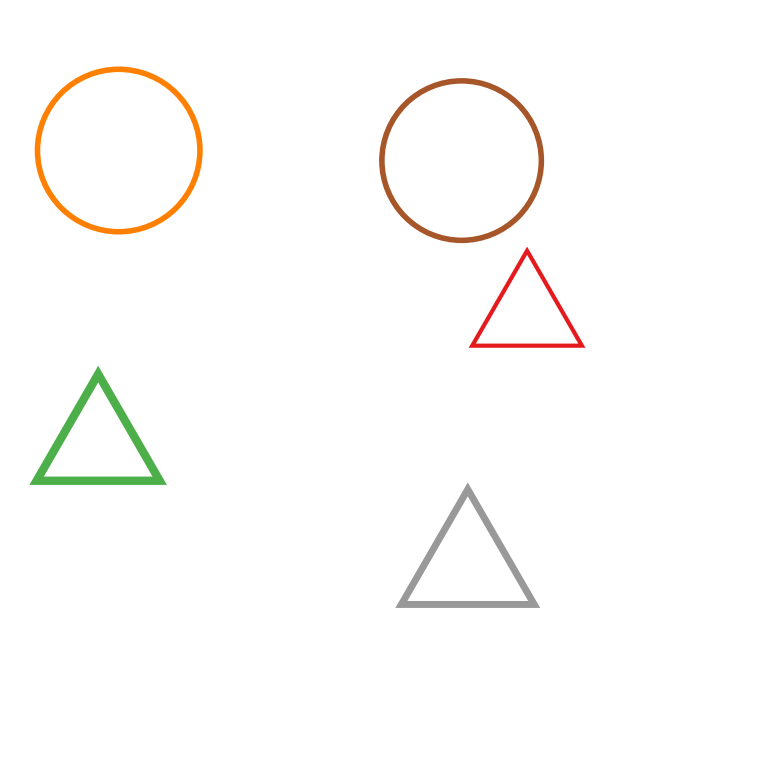[{"shape": "triangle", "thickness": 1.5, "radius": 0.41, "center": [0.685, 0.592]}, {"shape": "triangle", "thickness": 3, "radius": 0.46, "center": [0.127, 0.422]}, {"shape": "circle", "thickness": 2, "radius": 0.53, "center": [0.154, 0.805]}, {"shape": "circle", "thickness": 2, "radius": 0.52, "center": [0.6, 0.791]}, {"shape": "triangle", "thickness": 2.5, "radius": 0.5, "center": [0.608, 0.265]}]